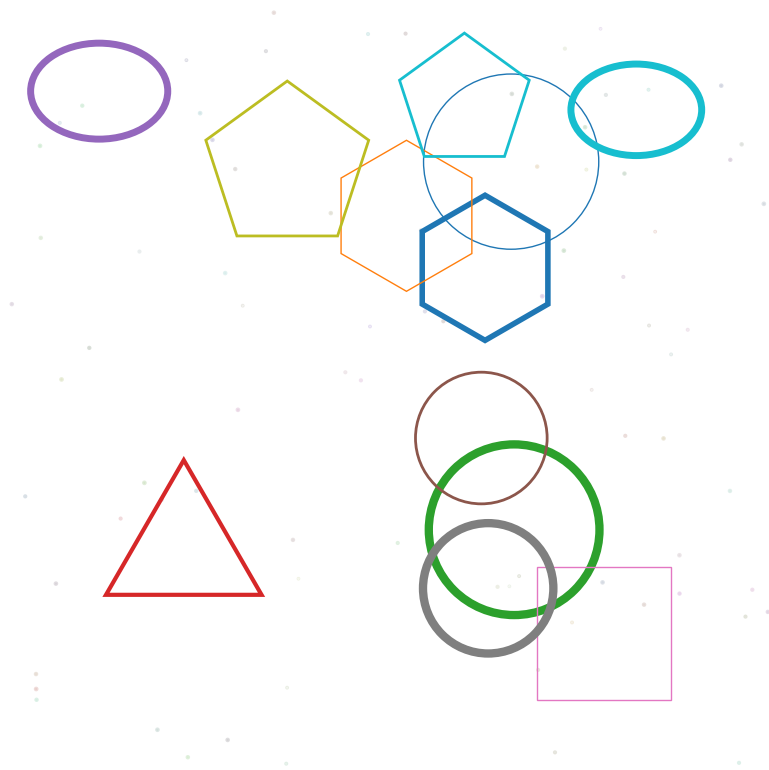[{"shape": "hexagon", "thickness": 2, "radius": 0.47, "center": [0.63, 0.652]}, {"shape": "circle", "thickness": 0.5, "radius": 0.57, "center": [0.664, 0.79]}, {"shape": "hexagon", "thickness": 0.5, "radius": 0.49, "center": [0.528, 0.72]}, {"shape": "circle", "thickness": 3, "radius": 0.55, "center": [0.668, 0.312]}, {"shape": "triangle", "thickness": 1.5, "radius": 0.58, "center": [0.239, 0.286]}, {"shape": "oval", "thickness": 2.5, "radius": 0.45, "center": [0.129, 0.882]}, {"shape": "circle", "thickness": 1, "radius": 0.43, "center": [0.625, 0.431]}, {"shape": "square", "thickness": 0.5, "radius": 0.43, "center": [0.784, 0.177]}, {"shape": "circle", "thickness": 3, "radius": 0.42, "center": [0.634, 0.236]}, {"shape": "pentagon", "thickness": 1, "radius": 0.56, "center": [0.373, 0.784]}, {"shape": "pentagon", "thickness": 1, "radius": 0.44, "center": [0.603, 0.868]}, {"shape": "oval", "thickness": 2.5, "radius": 0.42, "center": [0.826, 0.857]}]